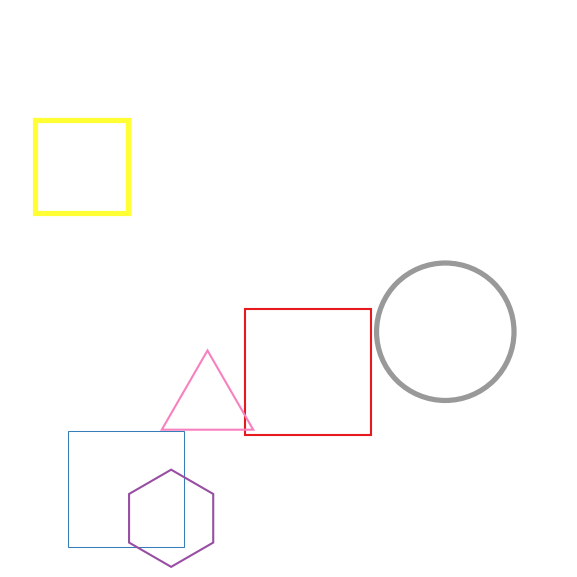[{"shape": "square", "thickness": 1, "radius": 0.54, "center": [0.533, 0.355]}, {"shape": "square", "thickness": 0.5, "radius": 0.5, "center": [0.218, 0.152]}, {"shape": "hexagon", "thickness": 1, "radius": 0.42, "center": [0.296, 0.102]}, {"shape": "square", "thickness": 2.5, "radius": 0.4, "center": [0.141, 0.711]}, {"shape": "triangle", "thickness": 1, "radius": 0.46, "center": [0.359, 0.301]}, {"shape": "circle", "thickness": 2.5, "radius": 0.6, "center": [0.771, 0.425]}]